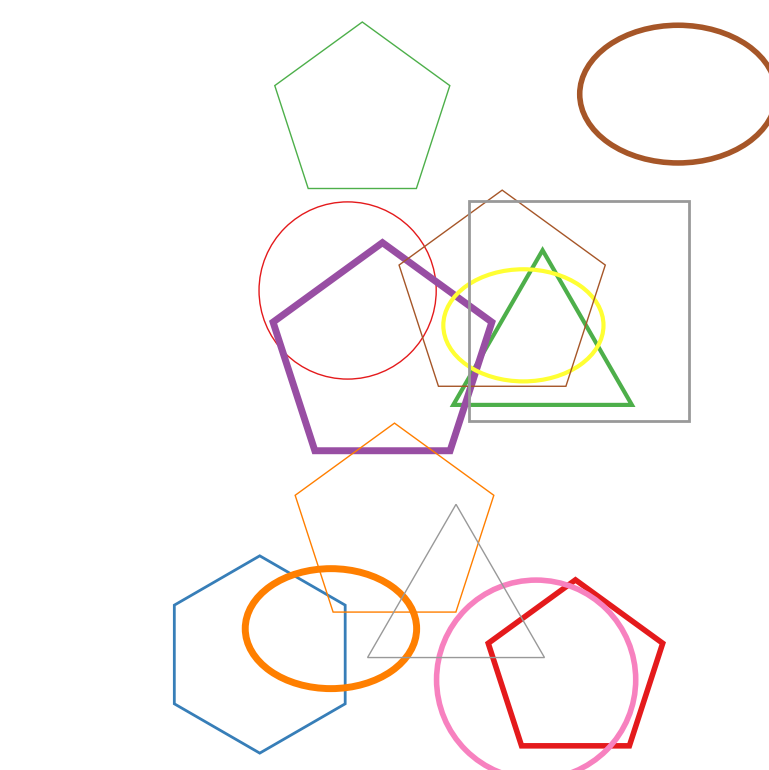[{"shape": "pentagon", "thickness": 2, "radius": 0.6, "center": [0.747, 0.128]}, {"shape": "circle", "thickness": 0.5, "radius": 0.58, "center": [0.451, 0.623]}, {"shape": "hexagon", "thickness": 1, "radius": 0.64, "center": [0.337, 0.15]}, {"shape": "triangle", "thickness": 1.5, "radius": 0.67, "center": [0.705, 0.541]}, {"shape": "pentagon", "thickness": 0.5, "radius": 0.6, "center": [0.471, 0.852]}, {"shape": "pentagon", "thickness": 2.5, "radius": 0.75, "center": [0.497, 0.535]}, {"shape": "oval", "thickness": 2.5, "radius": 0.56, "center": [0.43, 0.184]}, {"shape": "pentagon", "thickness": 0.5, "radius": 0.68, "center": [0.512, 0.315]}, {"shape": "oval", "thickness": 1.5, "radius": 0.52, "center": [0.68, 0.577]}, {"shape": "oval", "thickness": 2, "radius": 0.64, "center": [0.881, 0.878]}, {"shape": "pentagon", "thickness": 0.5, "radius": 0.7, "center": [0.652, 0.612]}, {"shape": "circle", "thickness": 2, "radius": 0.65, "center": [0.696, 0.117]}, {"shape": "square", "thickness": 1, "radius": 0.71, "center": [0.752, 0.596]}, {"shape": "triangle", "thickness": 0.5, "radius": 0.66, "center": [0.592, 0.212]}]